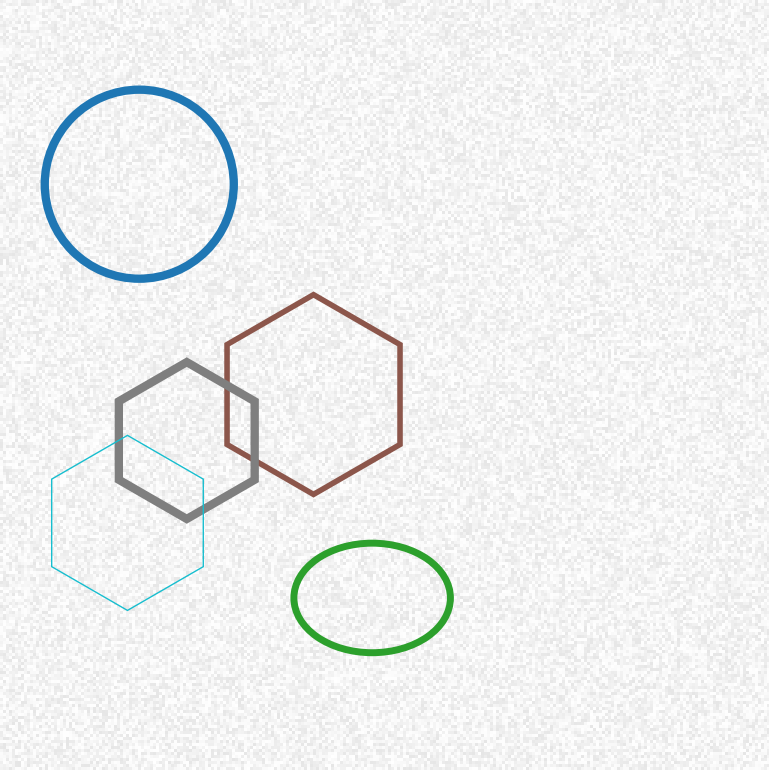[{"shape": "circle", "thickness": 3, "radius": 0.61, "center": [0.181, 0.761]}, {"shape": "oval", "thickness": 2.5, "radius": 0.51, "center": [0.483, 0.223]}, {"shape": "hexagon", "thickness": 2, "radius": 0.65, "center": [0.407, 0.488]}, {"shape": "hexagon", "thickness": 3, "radius": 0.51, "center": [0.243, 0.428]}, {"shape": "hexagon", "thickness": 0.5, "radius": 0.57, "center": [0.166, 0.321]}]